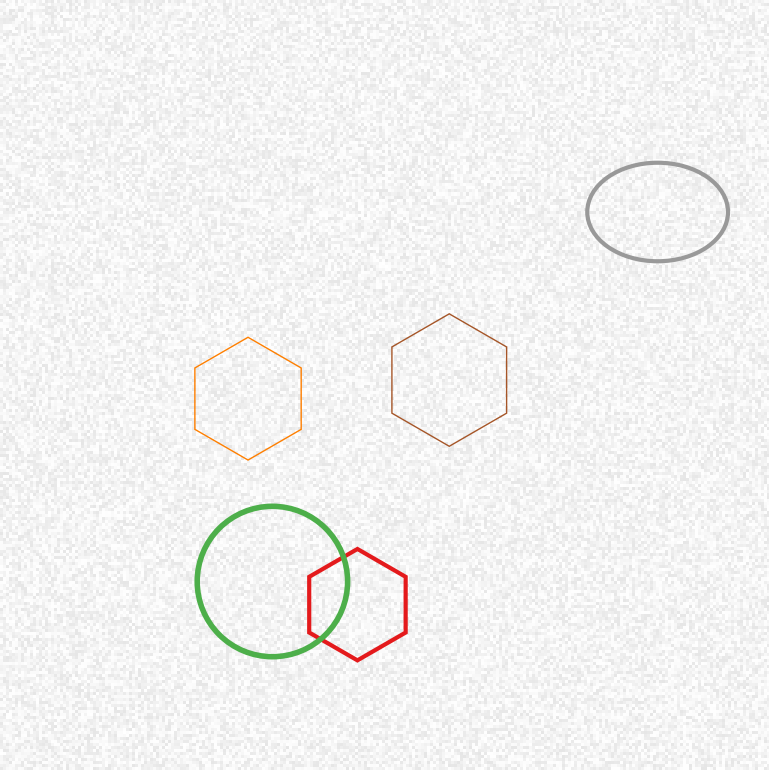[{"shape": "hexagon", "thickness": 1.5, "radius": 0.36, "center": [0.464, 0.215]}, {"shape": "circle", "thickness": 2, "radius": 0.49, "center": [0.354, 0.245]}, {"shape": "hexagon", "thickness": 0.5, "radius": 0.4, "center": [0.322, 0.482]}, {"shape": "hexagon", "thickness": 0.5, "radius": 0.43, "center": [0.583, 0.506]}, {"shape": "oval", "thickness": 1.5, "radius": 0.46, "center": [0.854, 0.725]}]